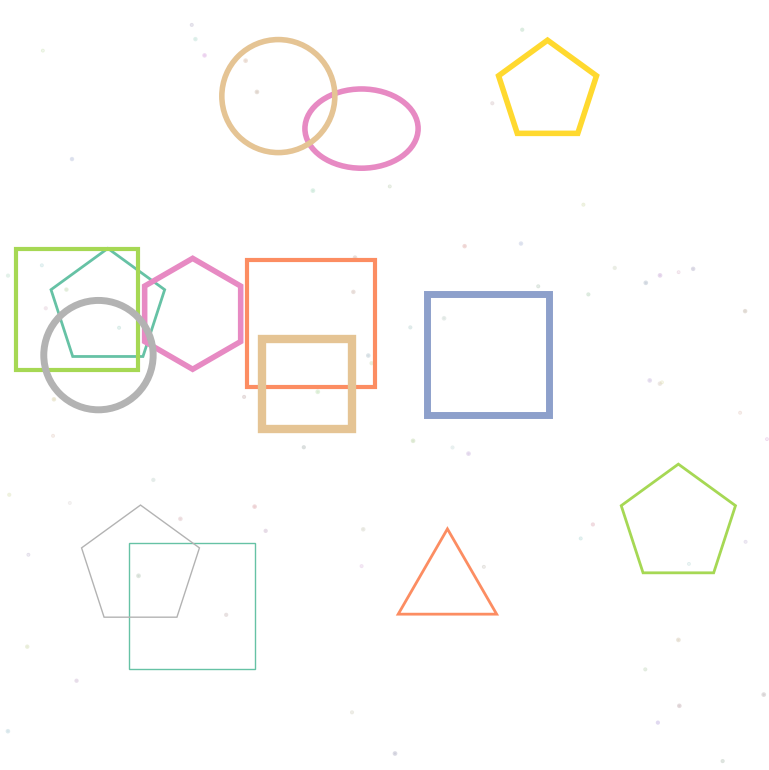[{"shape": "pentagon", "thickness": 1, "radius": 0.39, "center": [0.14, 0.6]}, {"shape": "square", "thickness": 0.5, "radius": 0.41, "center": [0.249, 0.214]}, {"shape": "triangle", "thickness": 1, "radius": 0.37, "center": [0.581, 0.239]}, {"shape": "square", "thickness": 1.5, "radius": 0.41, "center": [0.404, 0.58]}, {"shape": "square", "thickness": 2.5, "radius": 0.4, "center": [0.634, 0.54]}, {"shape": "oval", "thickness": 2, "radius": 0.37, "center": [0.47, 0.833]}, {"shape": "hexagon", "thickness": 2, "radius": 0.36, "center": [0.25, 0.592]}, {"shape": "square", "thickness": 1.5, "radius": 0.39, "center": [0.1, 0.598]}, {"shape": "pentagon", "thickness": 1, "radius": 0.39, "center": [0.881, 0.319]}, {"shape": "pentagon", "thickness": 2, "radius": 0.33, "center": [0.711, 0.881]}, {"shape": "square", "thickness": 3, "radius": 0.29, "center": [0.398, 0.501]}, {"shape": "circle", "thickness": 2, "radius": 0.37, "center": [0.361, 0.875]}, {"shape": "circle", "thickness": 2.5, "radius": 0.36, "center": [0.128, 0.539]}, {"shape": "pentagon", "thickness": 0.5, "radius": 0.4, "center": [0.182, 0.264]}]